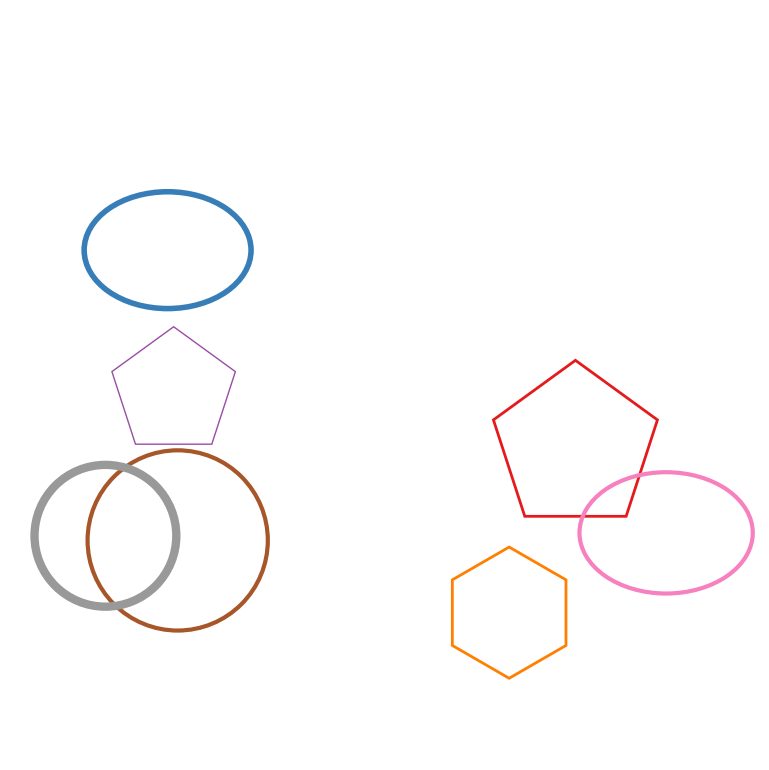[{"shape": "pentagon", "thickness": 1, "radius": 0.56, "center": [0.747, 0.42]}, {"shape": "oval", "thickness": 2, "radius": 0.54, "center": [0.218, 0.675]}, {"shape": "pentagon", "thickness": 0.5, "radius": 0.42, "center": [0.226, 0.491]}, {"shape": "hexagon", "thickness": 1, "radius": 0.43, "center": [0.661, 0.204]}, {"shape": "circle", "thickness": 1.5, "radius": 0.59, "center": [0.231, 0.298]}, {"shape": "oval", "thickness": 1.5, "radius": 0.56, "center": [0.865, 0.308]}, {"shape": "circle", "thickness": 3, "radius": 0.46, "center": [0.137, 0.304]}]